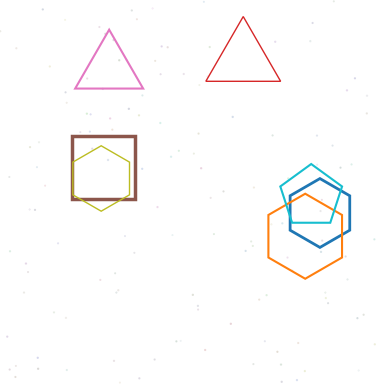[{"shape": "hexagon", "thickness": 2, "radius": 0.45, "center": [0.831, 0.447]}, {"shape": "hexagon", "thickness": 1.5, "radius": 0.55, "center": [0.793, 0.386]}, {"shape": "triangle", "thickness": 1, "radius": 0.56, "center": [0.632, 0.845]}, {"shape": "square", "thickness": 2.5, "radius": 0.41, "center": [0.268, 0.565]}, {"shape": "triangle", "thickness": 1.5, "radius": 0.51, "center": [0.284, 0.821]}, {"shape": "hexagon", "thickness": 1, "radius": 0.42, "center": [0.263, 0.536]}, {"shape": "pentagon", "thickness": 1.5, "radius": 0.42, "center": [0.808, 0.49]}]